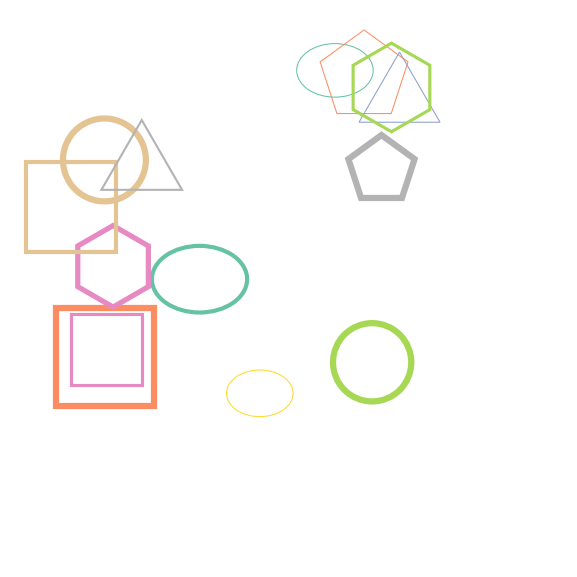[{"shape": "oval", "thickness": 0.5, "radius": 0.33, "center": [0.58, 0.877]}, {"shape": "oval", "thickness": 2, "radius": 0.41, "center": [0.345, 0.516]}, {"shape": "pentagon", "thickness": 0.5, "radius": 0.4, "center": [0.63, 0.867]}, {"shape": "square", "thickness": 3, "radius": 0.42, "center": [0.182, 0.381]}, {"shape": "triangle", "thickness": 0.5, "radius": 0.4, "center": [0.692, 0.828]}, {"shape": "square", "thickness": 1.5, "radius": 0.31, "center": [0.184, 0.395]}, {"shape": "hexagon", "thickness": 2.5, "radius": 0.35, "center": [0.196, 0.538]}, {"shape": "hexagon", "thickness": 1.5, "radius": 0.38, "center": [0.678, 0.848]}, {"shape": "circle", "thickness": 3, "radius": 0.34, "center": [0.644, 0.372]}, {"shape": "oval", "thickness": 0.5, "radius": 0.29, "center": [0.45, 0.318]}, {"shape": "square", "thickness": 2, "radius": 0.39, "center": [0.124, 0.641]}, {"shape": "circle", "thickness": 3, "radius": 0.36, "center": [0.181, 0.722]}, {"shape": "triangle", "thickness": 1, "radius": 0.4, "center": [0.245, 0.711]}, {"shape": "pentagon", "thickness": 3, "radius": 0.3, "center": [0.661, 0.705]}]